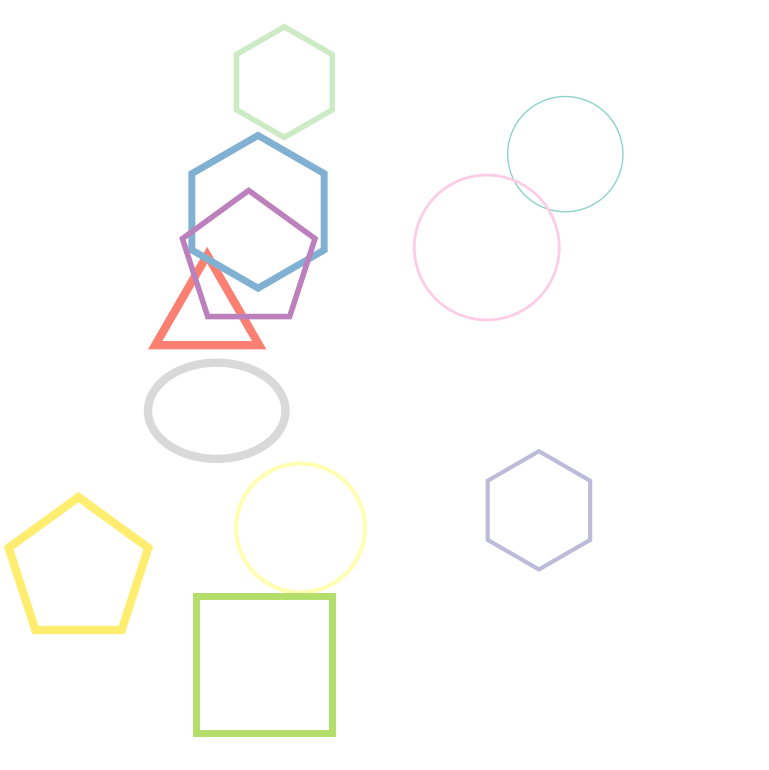[{"shape": "circle", "thickness": 0.5, "radius": 0.37, "center": [0.734, 0.8]}, {"shape": "circle", "thickness": 1.5, "radius": 0.42, "center": [0.39, 0.314]}, {"shape": "hexagon", "thickness": 1.5, "radius": 0.38, "center": [0.7, 0.337]}, {"shape": "triangle", "thickness": 3, "radius": 0.39, "center": [0.269, 0.591]}, {"shape": "hexagon", "thickness": 2.5, "radius": 0.5, "center": [0.335, 0.725]}, {"shape": "square", "thickness": 2.5, "radius": 0.44, "center": [0.343, 0.137]}, {"shape": "circle", "thickness": 1, "radius": 0.47, "center": [0.632, 0.679]}, {"shape": "oval", "thickness": 3, "radius": 0.45, "center": [0.281, 0.467]}, {"shape": "pentagon", "thickness": 2, "radius": 0.45, "center": [0.323, 0.662]}, {"shape": "hexagon", "thickness": 2, "radius": 0.36, "center": [0.369, 0.893]}, {"shape": "pentagon", "thickness": 3, "radius": 0.48, "center": [0.102, 0.259]}]